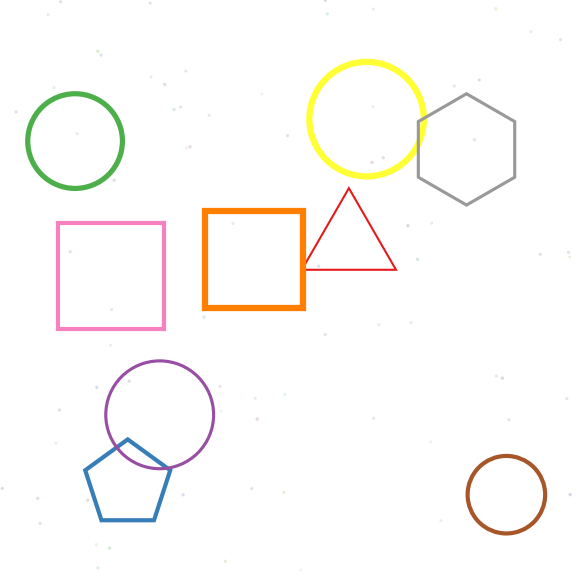[{"shape": "triangle", "thickness": 1, "radius": 0.47, "center": [0.604, 0.579]}, {"shape": "pentagon", "thickness": 2, "radius": 0.39, "center": [0.221, 0.161]}, {"shape": "circle", "thickness": 2.5, "radius": 0.41, "center": [0.13, 0.755]}, {"shape": "circle", "thickness": 1.5, "radius": 0.47, "center": [0.277, 0.281]}, {"shape": "square", "thickness": 3, "radius": 0.42, "center": [0.44, 0.549]}, {"shape": "circle", "thickness": 3, "radius": 0.5, "center": [0.635, 0.793]}, {"shape": "circle", "thickness": 2, "radius": 0.34, "center": [0.877, 0.143]}, {"shape": "square", "thickness": 2, "radius": 0.46, "center": [0.192, 0.521]}, {"shape": "hexagon", "thickness": 1.5, "radius": 0.48, "center": [0.808, 0.74]}]